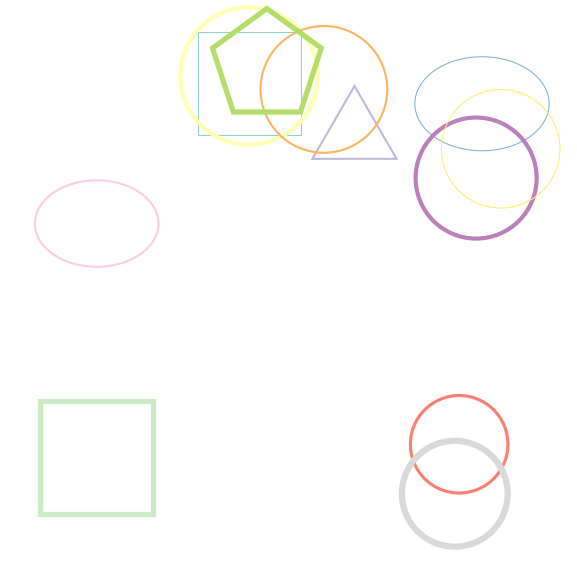[{"shape": "square", "thickness": 0.5, "radius": 0.44, "center": [0.431, 0.855]}, {"shape": "circle", "thickness": 2, "radius": 0.59, "center": [0.431, 0.868]}, {"shape": "triangle", "thickness": 1, "radius": 0.42, "center": [0.614, 0.766]}, {"shape": "circle", "thickness": 1.5, "radius": 0.42, "center": [0.795, 0.23]}, {"shape": "oval", "thickness": 0.5, "radius": 0.58, "center": [0.835, 0.819]}, {"shape": "circle", "thickness": 1, "radius": 0.55, "center": [0.561, 0.844]}, {"shape": "pentagon", "thickness": 2.5, "radius": 0.49, "center": [0.462, 0.885]}, {"shape": "oval", "thickness": 1, "radius": 0.53, "center": [0.167, 0.612]}, {"shape": "circle", "thickness": 3, "radius": 0.46, "center": [0.788, 0.144]}, {"shape": "circle", "thickness": 2, "radius": 0.52, "center": [0.824, 0.691]}, {"shape": "square", "thickness": 2.5, "radius": 0.49, "center": [0.167, 0.207]}, {"shape": "circle", "thickness": 0.5, "radius": 0.51, "center": [0.867, 0.742]}]